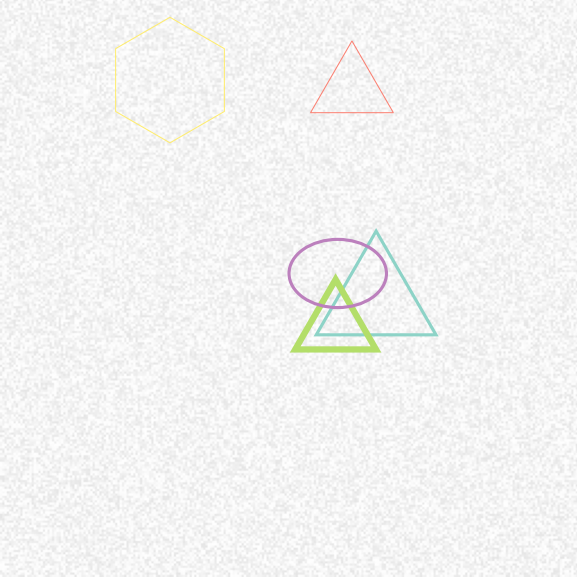[{"shape": "triangle", "thickness": 1.5, "radius": 0.6, "center": [0.651, 0.479]}, {"shape": "triangle", "thickness": 0.5, "radius": 0.41, "center": [0.609, 0.845]}, {"shape": "triangle", "thickness": 3, "radius": 0.4, "center": [0.581, 0.434]}, {"shape": "oval", "thickness": 1.5, "radius": 0.42, "center": [0.585, 0.526]}, {"shape": "hexagon", "thickness": 0.5, "radius": 0.54, "center": [0.294, 0.861]}]